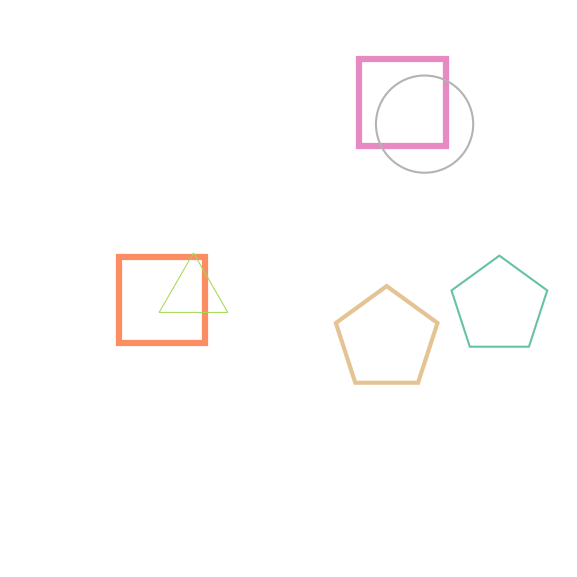[{"shape": "pentagon", "thickness": 1, "radius": 0.44, "center": [0.865, 0.469]}, {"shape": "square", "thickness": 3, "radius": 0.37, "center": [0.28, 0.479]}, {"shape": "square", "thickness": 3, "radius": 0.38, "center": [0.697, 0.822]}, {"shape": "triangle", "thickness": 0.5, "radius": 0.34, "center": [0.335, 0.492]}, {"shape": "pentagon", "thickness": 2, "radius": 0.46, "center": [0.67, 0.411]}, {"shape": "circle", "thickness": 1, "radius": 0.42, "center": [0.735, 0.784]}]